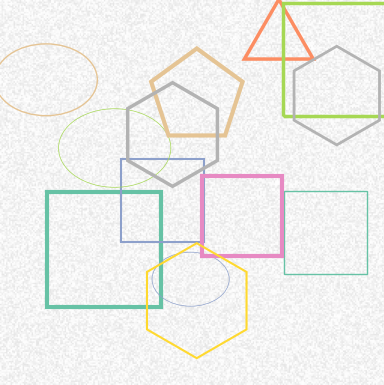[{"shape": "square", "thickness": 1, "radius": 0.54, "center": [0.846, 0.395]}, {"shape": "square", "thickness": 3, "radius": 0.74, "center": [0.27, 0.352]}, {"shape": "triangle", "thickness": 2.5, "radius": 0.52, "center": [0.724, 0.898]}, {"shape": "square", "thickness": 1.5, "radius": 0.54, "center": [0.422, 0.479]}, {"shape": "oval", "thickness": 0.5, "radius": 0.5, "center": [0.495, 0.275]}, {"shape": "square", "thickness": 3, "radius": 0.52, "center": [0.629, 0.439]}, {"shape": "square", "thickness": 2.5, "radius": 0.73, "center": [0.881, 0.846]}, {"shape": "oval", "thickness": 0.5, "radius": 0.73, "center": [0.298, 0.616]}, {"shape": "hexagon", "thickness": 1.5, "radius": 0.75, "center": [0.511, 0.219]}, {"shape": "pentagon", "thickness": 3, "radius": 0.62, "center": [0.511, 0.749]}, {"shape": "oval", "thickness": 1, "radius": 0.67, "center": [0.12, 0.793]}, {"shape": "hexagon", "thickness": 2.5, "radius": 0.67, "center": [0.448, 0.651]}, {"shape": "hexagon", "thickness": 2, "radius": 0.64, "center": [0.875, 0.752]}]